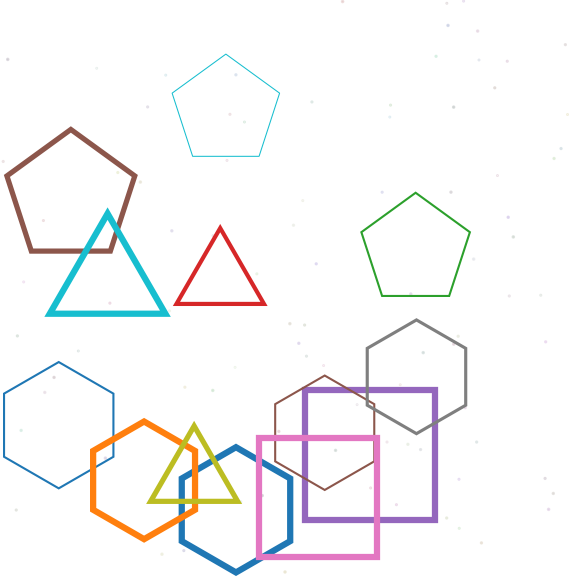[{"shape": "hexagon", "thickness": 1, "radius": 0.55, "center": [0.102, 0.263]}, {"shape": "hexagon", "thickness": 3, "radius": 0.54, "center": [0.409, 0.116]}, {"shape": "hexagon", "thickness": 3, "radius": 0.51, "center": [0.25, 0.167]}, {"shape": "pentagon", "thickness": 1, "radius": 0.49, "center": [0.72, 0.567]}, {"shape": "triangle", "thickness": 2, "radius": 0.44, "center": [0.381, 0.517]}, {"shape": "square", "thickness": 3, "radius": 0.56, "center": [0.64, 0.211]}, {"shape": "pentagon", "thickness": 2.5, "radius": 0.58, "center": [0.123, 0.659]}, {"shape": "hexagon", "thickness": 1, "radius": 0.5, "center": [0.562, 0.25]}, {"shape": "square", "thickness": 3, "radius": 0.51, "center": [0.551, 0.138]}, {"shape": "hexagon", "thickness": 1.5, "radius": 0.49, "center": [0.721, 0.347]}, {"shape": "triangle", "thickness": 2.5, "radius": 0.43, "center": [0.336, 0.174]}, {"shape": "pentagon", "thickness": 0.5, "radius": 0.49, "center": [0.391, 0.808]}, {"shape": "triangle", "thickness": 3, "radius": 0.58, "center": [0.186, 0.514]}]